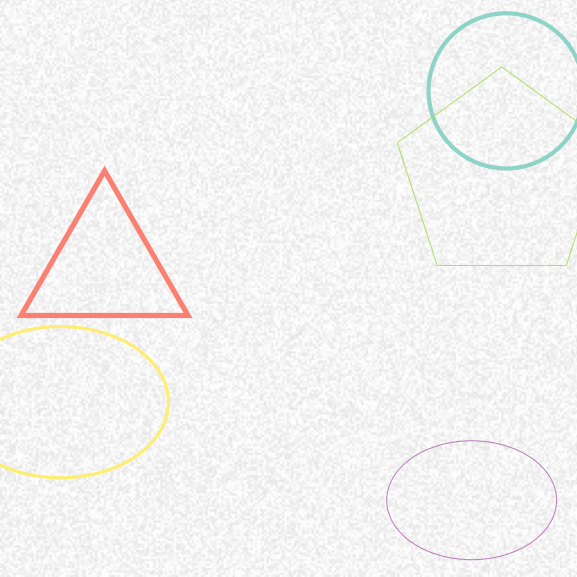[{"shape": "circle", "thickness": 2, "radius": 0.67, "center": [0.876, 0.842]}, {"shape": "triangle", "thickness": 2.5, "radius": 0.83, "center": [0.181, 0.536]}, {"shape": "pentagon", "thickness": 0.5, "radius": 0.95, "center": [0.869, 0.693]}, {"shape": "oval", "thickness": 0.5, "radius": 0.74, "center": [0.817, 0.133]}, {"shape": "oval", "thickness": 1.5, "radius": 0.94, "center": [0.105, 0.303]}]